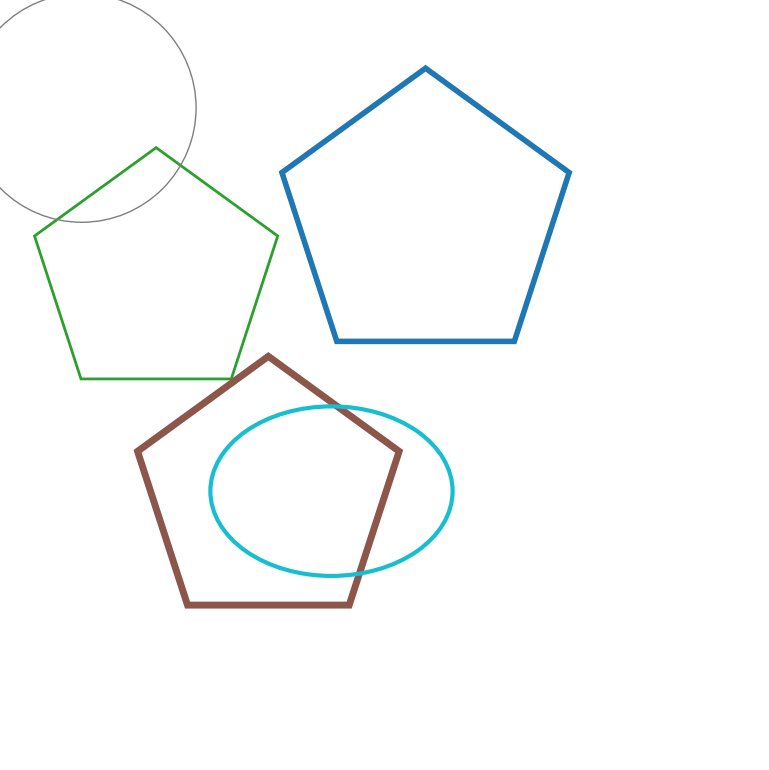[{"shape": "pentagon", "thickness": 2, "radius": 0.98, "center": [0.553, 0.715]}, {"shape": "pentagon", "thickness": 1, "radius": 0.83, "center": [0.203, 0.642]}, {"shape": "pentagon", "thickness": 2.5, "radius": 0.89, "center": [0.349, 0.359]}, {"shape": "circle", "thickness": 0.5, "radius": 0.74, "center": [0.106, 0.86]}, {"shape": "oval", "thickness": 1.5, "radius": 0.79, "center": [0.43, 0.362]}]